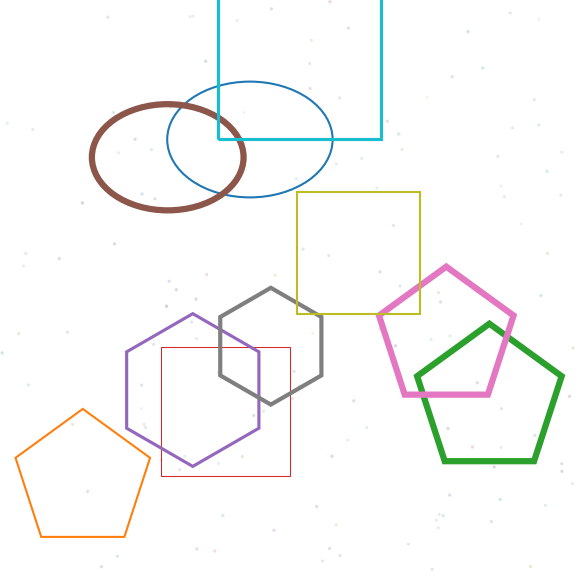[{"shape": "oval", "thickness": 1, "radius": 0.72, "center": [0.433, 0.758]}, {"shape": "pentagon", "thickness": 1, "radius": 0.61, "center": [0.143, 0.169]}, {"shape": "pentagon", "thickness": 3, "radius": 0.66, "center": [0.847, 0.307]}, {"shape": "square", "thickness": 0.5, "radius": 0.56, "center": [0.391, 0.287]}, {"shape": "hexagon", "thickness": 1.5, "radius": 0.66, "center": [0.334, 0.324]}, {"shape": "oval", "thickness": 3, "radius": 0.66, "center": [0.29, 0.727]}, {"shape": "pentagon", "thickness": 3, "radius": 0.61, "center": [0.773, 0.415]}, {"shape": "hexagon", "thickness": 2, "radius": 0.51, "center": [0.469, 0.4]}, {"shape": "square", "thickness": 1, "radius": 0.53, "center": [0.621, 0.561]}, {"shape": "square", "thickness": 1.5, "radius": 0.71, "center": [0.519, 0.899]}]